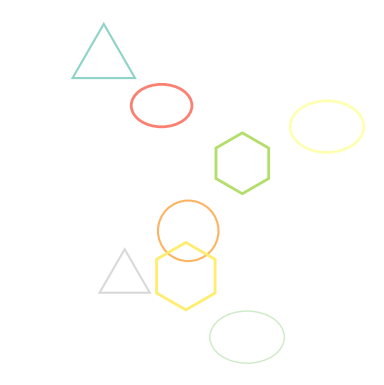[{"shape": "triangle", "thickness": 1.5, "radius": 0.47, "center": [0.27, 0.844]}, {"shape": "oval", "thickness": 2, "radius": 0.48, "center": [0.849, 0.671]}, {"shape": "oval", "thickness": 2, "radius": 0.39, "center": [0.42, 0.726]}, {"shape": "circle", "thickness": 1.5, "radius": 0.39, "center": [0.489, 0.4]}, {"shape": "hexagon", "thickness": 2, "radius": 0.4, "center": [0.629, 0.576]}, {"shape": "triangle", "thickness": 1.5, "radius": 0.38, "center": [0.324, 0.277]}, {"shape": "oval", "thickness": 1, "radius": 0.48, "center": [0.642, 0.124]}, {"shape": "hexagon", "thickness": 2, "radius": 0.44, "center": [0.483, 0.283]}]